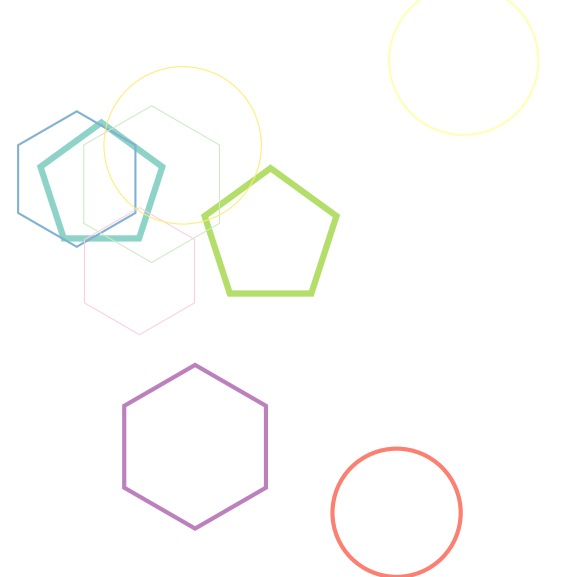[{"shape": "pentagon", "thickness": 3, "radius": 0.55, "center": [0.176, 0.676]}, {"shape": "circle", "thickness": 1, "radius": 0.65, "center": [0.803, 0.895]}, {"shape": "circle", "thickness": 2, "radius": 0.56, "center": [0.687, 0.111]}, {"shape": "hexagon", "thickness": 1, "radius": 0.59, "center": [0.133, 0.689]}, {"shape": "pentagon", "thickness": 3, "radius": 0.6, "center": [0.468, 0.588]}, {"shape": "hexagon", "thickness": 0.5, "radius": 0.55, "center": [0.242, 0.53]}, {"shape": "hexagon", "thickness": 2, "radius": 0.71, "center": [0.338, 0.226]}, {"shape": "hexagon", "thickness": 0.5, "radius": 0.68, "center": [0.263, 0.68]}, {"shape": "circle", "thickness": 0.5, "radius": 0.68, "center": [0.316, 0.747]}]